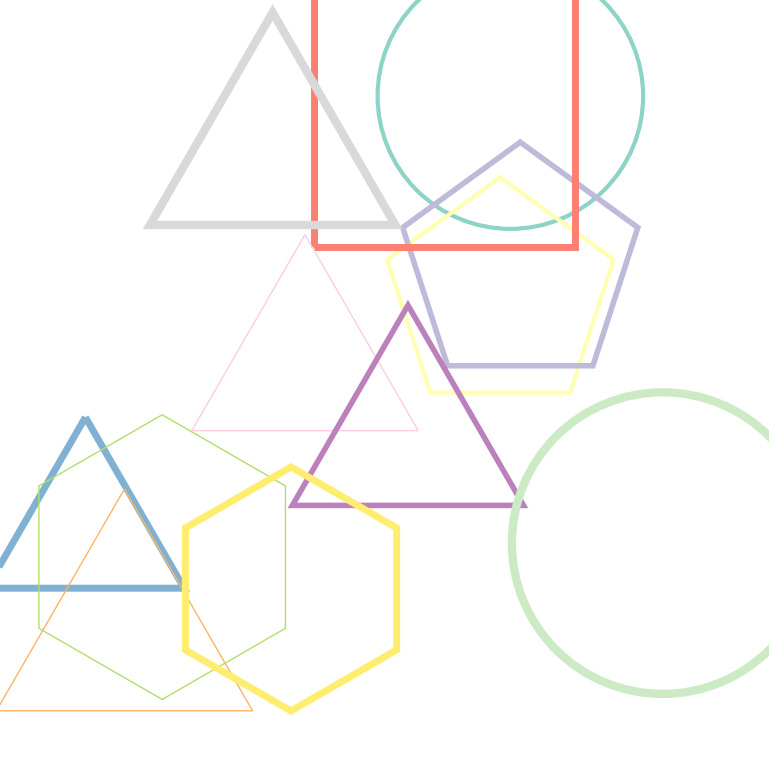[{"shape": "circle", "thickness": 1.5, "radius": 0.86, "center": [0.663, 0.875]}, {"shape": "pentagon", "thickness": 1.5, "radius": 0.77, "center": [0.65, 0.615]}, {"shape": "pentagon", "thickness": 2, "radius": 0.8, "center": [0.676, 0.655]}, {"shape": "square", "thickness": 2.5, "radius": 0.85, "center": [0.578, 0.849]}, {"shape": "triangle", "thickness": 2.5, "radius": 0.74, "center": [0.111, 0.31]}, {"shape": "triangle", "thickness": 0.5, "radius": 0.96, "center": [0.162, 0.173]}, {"shape": "hexagon", "thickness": 0.5, "radius": 0.92, "center": [0.211, 0.276]}, {"shape": "triangle", "thickness": 0.5, "radius": 0.85, "center": [0.396, 0.526]}, {"shape": "triangle", "thickness": 3, "radius": 0.92, "center": [0.354, 0.8]}, {"shape": "triangle", "thickness": 2, "radius": 0.87, "center": [0.53, 0.43]}, {"shape": "circle", "thickness": 3, "radius": 0.98, "center": [0.861, 0.295]}, {"shape": "hexagon", "thickness": 2.5, "radius": 0.79, "center": [0.378, 0.235]}]